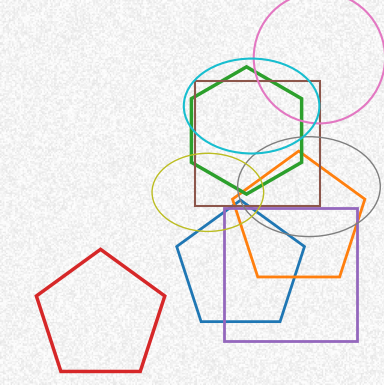[{"shape": "pentagon", "thickness": 2, "radius": 0.87, "center": [0.625, 0.306]}, {"shape": "pentagon", "thickness": 2, "radius": 0.9, "center": [0.776, 0.427]}, {"shape": "hexagon", "thickness": 2.5, "radius": 0.83, "center": [0.64, 0.661]}, {"shape": "pentagon", "thickness": 2.5, "radius": 0.88, "center": [0.261, 0.177]}, {"shape": "square", "thickness": 2, "radius": 0.86, "center": [0.754, 0.287]}, {"shape": "square", "thickness": 1.5, "radius": 0.81, "center": [0.669, 0.627]}, {"shape": "circle", "thickness": 1.5, "radius": 0.85, "center": [0.83, 0.85]}, {"shape": "oval", "thickness": 1, "radius": 0.93, "center": [0.802, 0.515]}, {"shape": "oval", "thickness": 1, "radius": 0.72, "center": [0.54, 0.5]}, {"shape": "oval", "thickness": 1.5, "radius": 0.88, "center": [0.653, 0.725]}]